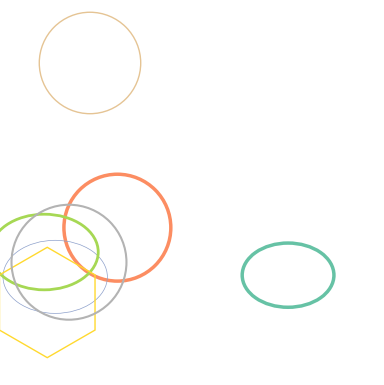[{"shape": "oval", "thickness": 2.5, "radius": 0.6, "center": [0.748, 0.285]}, {"shape": "circle", "thickness": 2.5, "radius": 0.69, "center": [0.305, 0.409]}, {"shape": "oval", "thickness": 0.5, "radius": 0.68, "center": [0.143, 0.281]}, {"shape": "oval", "thickness": 2, "radius": 0.7, "center": [0.115, 0.345]}, {"shape": "hexagon", "thickness": 1, "radius": 0.72, "center": [0.123, 0.214]}, {"shape": "circle", "thickness": 1, "radius": 0.66, "center": [0.234, 0.836]}, {"shape": "circle", "thickness": 1.5, "radius": 0.75, "center": [0.179, 0.319]}]